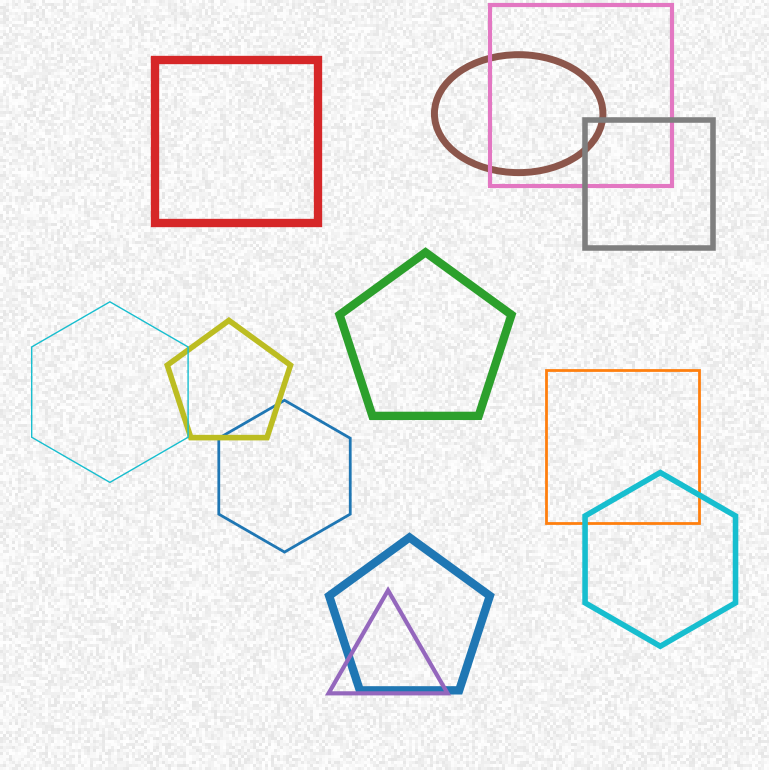[{"shape": "hexagon", "thickness": 1, "radius": 0.49, "center": [0.369, 0.382]}, {"shape": "pentagon", "thickness": 3, "radius": 0.55, "center": [0.532, 0.192]}, {"shape": "square", "thickness": 1, "radius": 0.5, "center": [0.808, 0.42]}, {"shape": "pentagon", "thickness": 3, "radius": 0.59, "center": [0.553, 0.555]}, {"shape": "square", "thickness": 3, "radius": 0.53, "center": [0.307, 0.816]}, {"shape": "triangle", "thickness": 1.5, "radius": 0.45, "center": [0.504, 0.144]}, {"shape": "oval", "thickness": 2.5, "radius": 0.55, "center": [0.674, 0.852]}, {"shape": "square", "thickness": 1.5, "radius": 0.59, "center": [0.755, 0.876]}, {"shape": "square", "thickness": 2, "radius": 0.42, "center": [0.843, 0.761]}, {"shape": "pentagon", "thickness": 2, "radius": 0.42, "center": [0.297, 0.5]}, {"shape": "hexagon", "thickness": 2, "radius": 0.56, "center": [0.858, 0.274]}, {"shape": "hexagon", "thickness": 0.5, "radius": 0.59, "center": [0.143, 0.491]}]